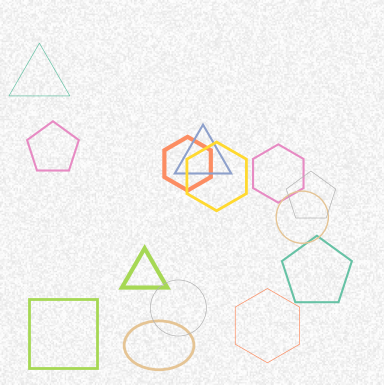[{"shape": "pentagon", "thickness": 1.5, "radius": 0.48, "center": [0.823, 0.292]}, {"shape": "triangle", "thickness": 0.5, "radius": 0.46, "center": [0.102, 0.797]}, {"shape": "hexagon", "thickness": 0.5, "radius": 0.48, "center": [0.695, 0.154]}, {"shape": "hexagon", "thickness": 3, "radius": 0.35, "center": [0.487, 0.575]}, {"shape": "triangle", "thickness": 1.5, "radius": 0.42, "center": [0.527, 0.592]}, {"shape": "pentagon", "thickness": 1.5, "radius": 0.35, "center": [0.138, 0.614]}, {"shape": "hexagon", "thickness": 1.5, "radius": 0.38, "center": [0.723, 0.549]}, {"shape": "triangle", "thickness": 3, "radius": 0.34, "center": [0.376, 0.287]}, {"shape": "square", "thickness": 2, "radius": 0.45, "center": [0.164, 0.134]}, {"shape": "hexagon", "thickness": 2, "radius": 0.45, "center": [0.563, 0.542]}, {"shape": "oval", "thickness": 2, "radius": 0.45, "center": [0.413, 0.103]}, {"shape": "circle", "thickness": 1, "radius": 0.34, "center": [0.785, 0.436]}, {"shape": "pentagon", "thickness": 0.5, "radius": 0.34, "center": [0.808, 0.488]}, {"shape": "circle", "thickness": 0.5, "radius": 0.36, "center": [0.463, 0.2]}]